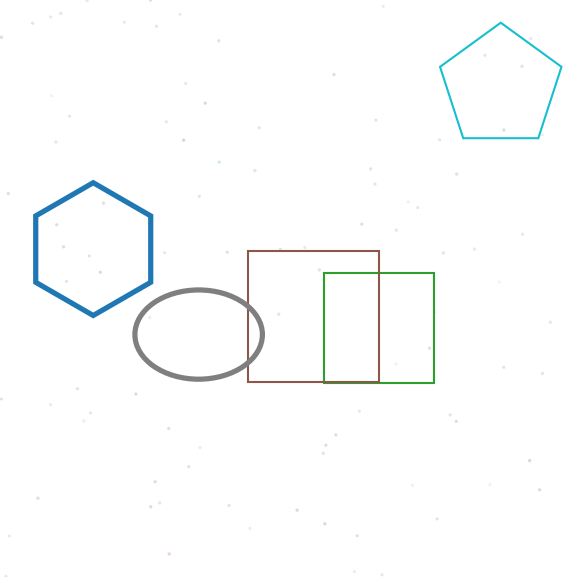[{"shape": "hexagon", "thickness": 2.5, "radius": 0.57, "center": [0.161, 0.568]}, {"shape": "square", "thickness": 1, "radius": 0.47, "center": [0.657, 0.431]}, {"shape": "square", "thickness": 1, "radius": 0.57, "center": [0.543, 0.451]}, {"shape": "oval", "thickness": 2.5, "radius": 0.55, "center": [0.344, 0.42]}, {"shape": "pentagon", "thickness": 1, "radius": 0.55, "center": [0.867, 0.849]}]